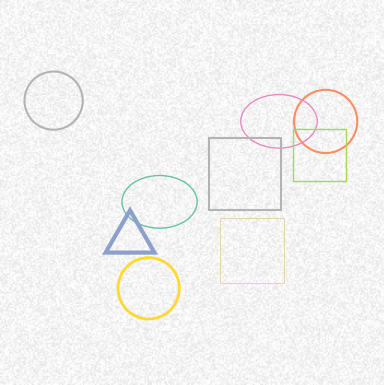[{"shape": "oval", "thickness": 1, "radius": 0.49, "center": [0.414, 0.476]}, {"shape": "circle", "thickness": 1.5, "radius": 0.41, "center": [0.846, 0.685]}, {"shape": "triangle", "thickness": 3, "radius": 0.37, "center": [0.338, 0.381]}, {"shape": "oval", "thickness": 1, "radius": 0.5, "center": [0.725, 0.685]}, {"shape": "square", "thickness": 1, "radius": 0.34, "center": [0.829, 0.598]}, {"shape": "circle", "thickness": 2, "radius": 0.4, "center": [0.386, 0.251]}, {"shape": "square", "thickness": 0.5, "radius": 0.42, "center": [0.655, 0.35]}, {"shape": "square", "thickness": 1.5, "radius": 0.47, "center": [0.637, 0.547]}, {"shape": "circle", "thickness": 1.5, "radius": 0.38, "center": [0.139, 0.739]}]